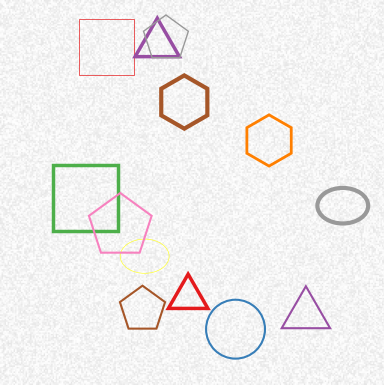[{"shape": "triangle", "thickness": 2.5, "radius": 0.3, "center": [0.489, 0.229]}, {"shape": "square", "thickness": 0.5, "radius": 0.36, "center": [0.277, 0.877]}, {"shape": "circle", "thickness": 1.5, "radius": 0.38, "center": [0.612, 0.145]}, {"shape": "square", "thickness": 2.5, "radius": 0.43, "center": [0.222, 0.487]}, {"shape": "triangle", "thickness": 2.5, "radius": 0.33, "center": [0.409, 0.886]}, {"shape": "triangle", "thickness": 1.5, "radius": 0.36, "center": [0.795, 0.184]}, {"shape": "hexagon", "thickness": 2, "radius": 0.33, "center": [0.699, 0.635]}, {"shape": "oval", "thickness": 0.5, "radius": 0.32, "center": [0.376, 0.335]}, {"shape": "hexagon", "thickness": 3, "radius": 0.35, "center": [0.479, 0.735]}, {"shape": "pentagon", "thickness": 1.5, "radius": 0.31, "center": [0.37, 0.196]}, {"shape": "pentagon", "thickness": 1.5, "radius": 0.43, "center": [0.312, 0.413]}, {"shape": "oval", "thickness": 3, "radius": 0.33, "center": [0.89, 0.466]}, {"shape": "pentagon", "thickness": 1, "radius": 0.31, "center": [0.431, 0.9]}]